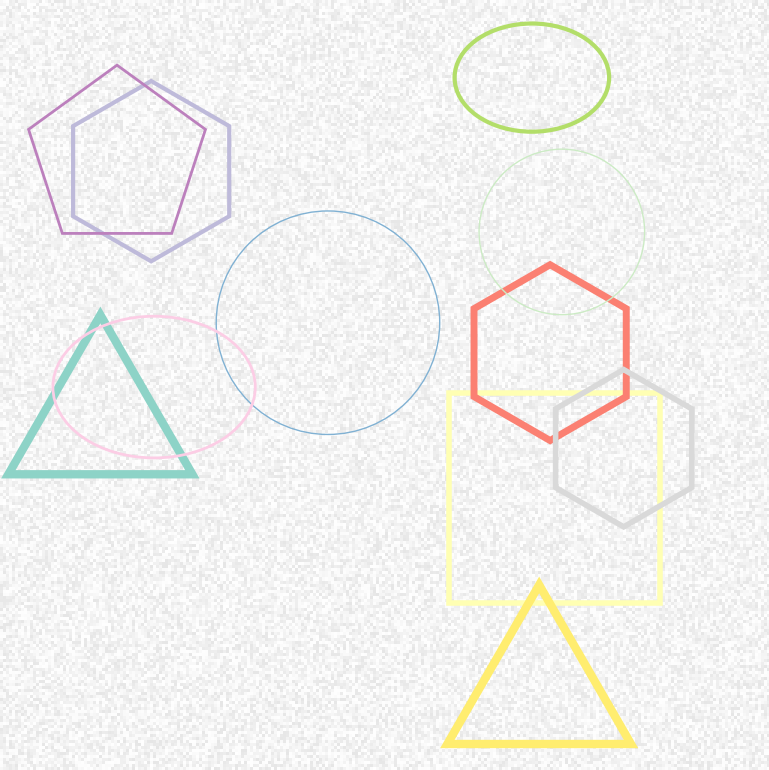[{"shape": "triangle", "thickness": 3, "radius": 0.69, "center": [0.13, 0.453]}, {"shape": "square", "thickness": 2, "radius": 0.68, "center": [0.72, 0.353]}, {"shape": "hexagon", "thickness": 1.5, "radius": 0.59, "center": [0.196, 0.778]}, {"shape": "hexagon", "thickness": 2.5, "radius": 0.57, "center": [0.714, 0.542]}, {"shape": "circle", "thickness": 0.5, "radius": 0.73, "center": [0.426, 0.581]}, {"shape": "oval", "thickness": 1.5, "radius": 0.5, "center": [0.691, 0.899]}, {"shape": "oval", "thickness": 1, "radius": 0.66, "center": [0.2, 0.497]}, {"shape": "hexagon", "thickness": 2, "radius": 0.51, "center": [0.81, 0.418]}, {"shape": "pentagon", "thickness": 1, "radius": 0.6, "center": [0.152, 0.795]}, {"shape": "circle", "thickness": 0.5, "radius": 0.54, "center": [0.73, 0.699]}, {"shape": "triangle", "thickness": 3, "radius": 0.69, "center": [0.7, 0.103]}]